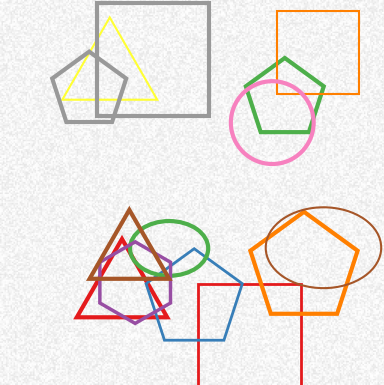[{"shape": "triangle", "thickness": 3, "radius": 0.68, "center": [0.317, 0.244]}, {"shape": "square", "thickness": 2, "radius": 0.67, "center": [0.648, 0.129]}, {"shape": "pentagon", "thickness": 2, "radius": 0.66, "center": [0.504, 0.223]}, {"shape": "pentagon", "thickness": 3, "radius": 0.53, "center": [0.74, 0.743]}, {"shape": "oval", "thickness": 3, "radius": 0.51, "center": [0.439, 0.355]}, {"shape": "hexagon", "thickness": 2.5, "radius": 0.53, "center": [0.351, 0.266]}, {"shape": "square", "thickness": 1.5, "radius": 0.53, "center": [0.826, 0.864]}, {"shape": "pentagon", "thickness": 3, "radius": 0.73, "center": [0.79, 0.303]}, {"shape": "triangle", "thickness": 1.5, "radius": 0.71, "center": [0.285, 0.812]}, {"shape": "triangle", "thickness": 3, "radius": 0.6, "center": [0.336, 0.336]}, {"shape": "oval", "thickness": 1.5, "radius": 0.75, "center": [0.84, 0.357]}, {"shape": "circle", "thickness": 3, "radius": 0.54, "center": [0.707, 0.682]}, {"shape": "square", "thickness": 3, "radius": 0.73, "center": [0.397, 0.846]}, {"shape": "pentagon", "thickness": 3, "radius": 0.51, "center": [0.232, 0.765]}]